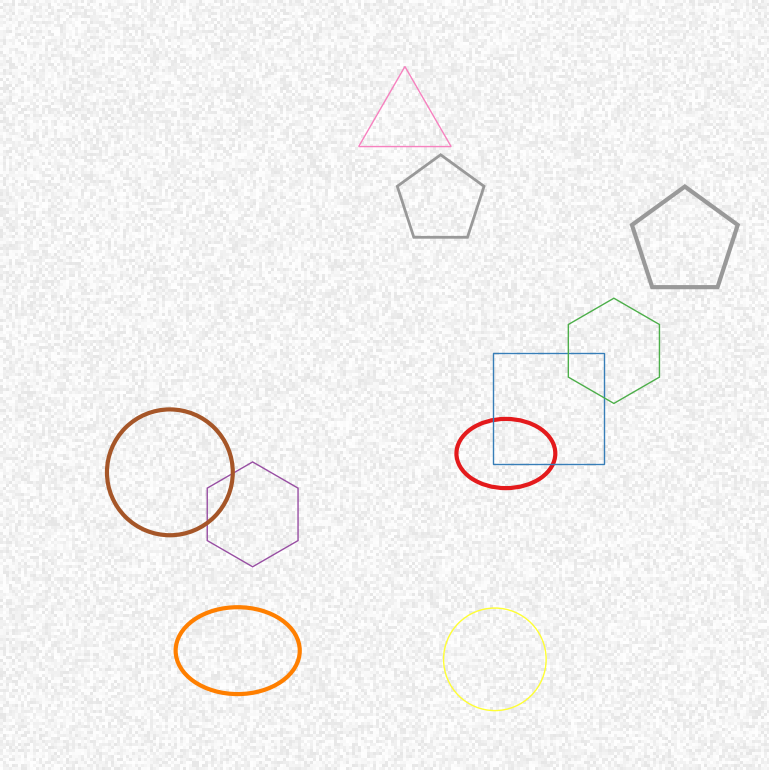[{"shape": "oval", "thickness": 1.5, "radius": 0.32, "center": [0.657, 0.411]}, {"shape": "square", "thickness": 0.5, "radius": 0.36, "center": [0.713, 0.469]}, {"shape": "hexagon", "thickness": 0.5, "radius": 0.34, "center": [0.797, 0.544]}, {"shape": "hexagon", "thickness": 0.5, "radius": 0.34, "center": [0.328, 0.332]}, {"shape": "oval", "thickness": 1.5, "radius": 0.4, "center": [0.309, 0.155]}, {"shape": "circle", "thickness": 0.5, "radius": 0.33, "center": [0.643, 0.144]}, {"shape": "circle", "thickness": 1.5, "radius": 0.41, "center": [0.221, 0.387]}, {"shape": "triangle", "thickness": 0.5, "radius": 0.35, "center": [0.526, 0.844]}, {"shape": "pentagon", "thickness": 1.5, "radius": 0.36, "center": [0.889, 0.686]}, {"shape": "pentagon", "thickness": 1, "radius": 0.3, "center": [0.572, 0.74]}]